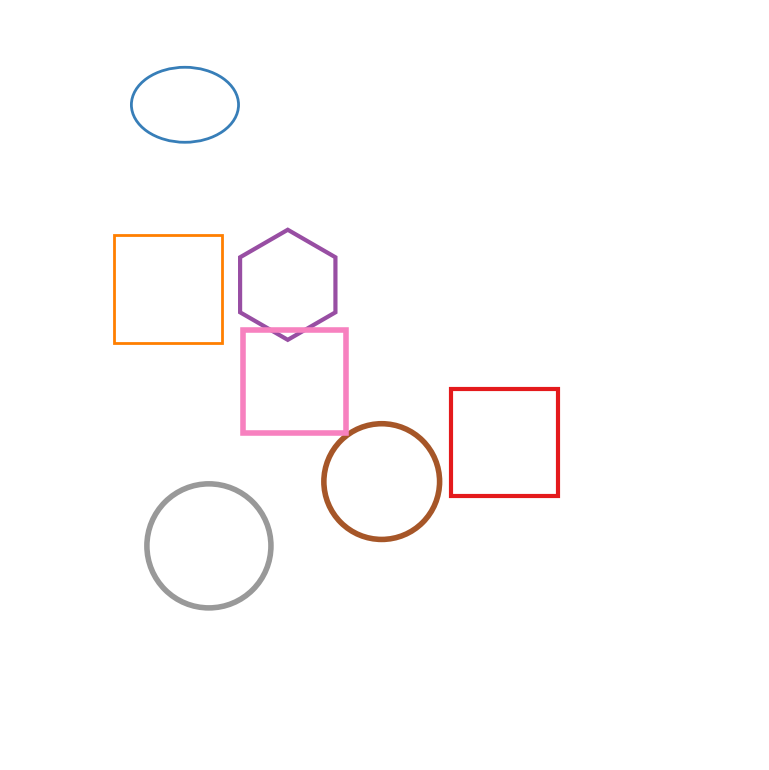[{"shape": "square", "thickness": 1.5, "radius": 0.35, "center": [0.655, 0.426]}, {"shape": "oval", "thickness": 1, "radius": 0.35, "center": [0.24, 0.864]}, {"shape": "hexagon", "thickness": 1.5, "radius": 0.36, "center": [0.374, 0.63]}, {"shape": "square", "thickness": 1, "radius": 0.35, "center": [0.218, 0.625]}, {"shape": "circle", "thickness": 2, "radius": 0.38, "center": [0.496, 0.375]}, {"shape": "square", "thickness": 2, "radius": 0.33, "center": [0.383, 0.504]}, {"shape": "circle", "thickness": 2, "radius": 0.4, "center": [0.271, 0.291]}]